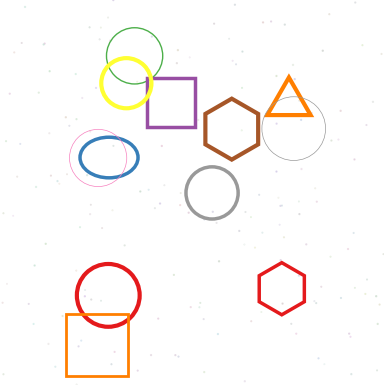[{"shape": "circle", "thickness": 3, "radius": 0.41, "center": [0.281, 0.233]}, {"shape": "hexagon", "thickness": 2.5, "radius": 0.34, "center": [0.732, 0.25]}, {"shape": "oval", "thickness": 2.5, "radius": 0.38, "center": [0.283, 0.591]}, {"shape": "circle", "thickness": 1, "radius": 0.37, "center": [0.35, 0.855]}, {"shape": "square", "thickness": 2.5, "radius": 0.31, "center": [0.445, 0.734]}, {"shape": "triangle", "thickness": 3, "radius": 0.33, "center": [0.75, 0.734]}, {"shape": "square", "thickness": 2, "radius": 0.4, "center": [0.252, 0.103]}, {"shape": "circle", "thickness": 3, "radius": 0.33, "center": [0.328, 0.784]}, {"shape": "hexagon", "thickness": 3, "radius": 0.4, "center": [0.602, 0.665]}, {"shape": "circle", "thickness": 0.5, "radius": 0.37, "center": [0.255, 0.59]}, {"shape": "circle", "thickness": 0.5, "radius": 0.41, "center": [0.763, 0.666]}, {"shape": "circle", "thickness": 2.5, "radius": 0.34, "center": [0.551, 0.499]}]